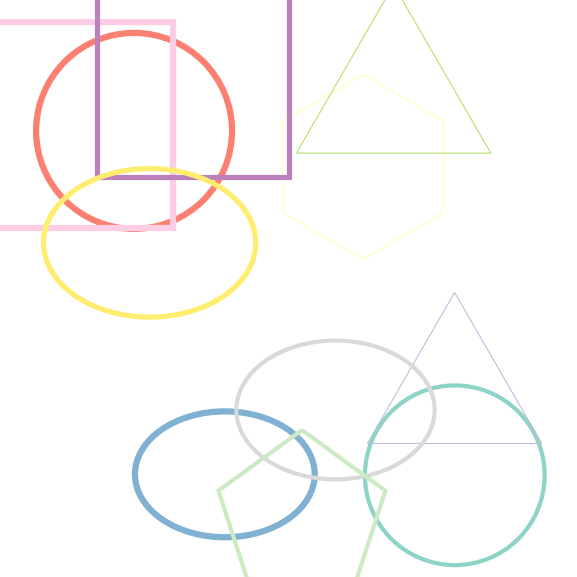[{"shape": "circle", "thickness": 2, "radius": 0.78, "center": [0.788, 0.176]}, {"shape": "hexagon", "thickness": 0.5, "radius": 0.8, "center": [0.629, 0.71]}, {"shape": "triangle", "thickness": 0.5, "radius": 0.87, "center": [0.787, 0.318]}, {"shape": "circle", "thickness": 3, "radius": 0.85, "center": [0.232, 0.772]}, {"shape": "oval", "thickness": 3, "radius": 0.78, "center": [0.389, 0.178]}, {"shape": "triangle", "thickness": 0.5, "radius": 0.97, "center": [0.682, 0.831]}, {"shape": "square", "thickness": 3, "radius": 0.89, "center": [0.121, 0.783]}, {"shape": "oval", "thickness": 2, "radius": 0.86, "center": [0.581, 0.289]}, {"shape": "square", "thickness": 2.5, "radius": 0.83, "center": [0.334, 0.859]}, {"shape": "pentagon", "thickness": 2, "radius": 0.76, "center": [0.523, 0.103]}, {"shape": "oval", "thickness": 2.5, "radius": 0.92, "center": [0.259, 0.579]}]